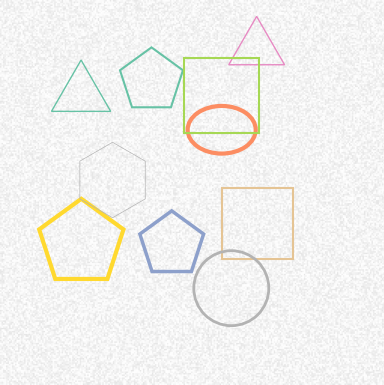[{"shape": "pentagon", "thickness": 1.5, "radius": 0.43, "center": [0.393, 0.791]}, {"shape": "triangle", "thickness": 1, "radius": 0.44, "center": [0.211, 0.755]}, {"shape": "oval", "thickness": 3, "radius": 0.44, "center": [0.576, 0.663]}, {"shape": "pentagon", "thickness": 2.5, "radius": 0.44, "center": [0.446, 0.365]}, {"shape": "triangle", "thickness": 1, "radius": 0.42, "center": [0.667, 0.874]}, {"shape": "square", "thickness": 1.5, "radius": 0.49, "center": [0.575, 0.751]}, {"shape": "pentagon", "thickness": 3, "radius": 0.58, "center": [0.211, 0.369]}, {"shape": "square", "thickness": 1.5, "radius": 0.46, "center": [0.668, 0.419]}, {"shape": "hexagon", "thickness": 0.5, "radius": 0.49, "center": [0.292, 0.532]}, {"shape": "circle", "thickness": 2, "radius": 0.49, "center": [0.601, 0.251]}]